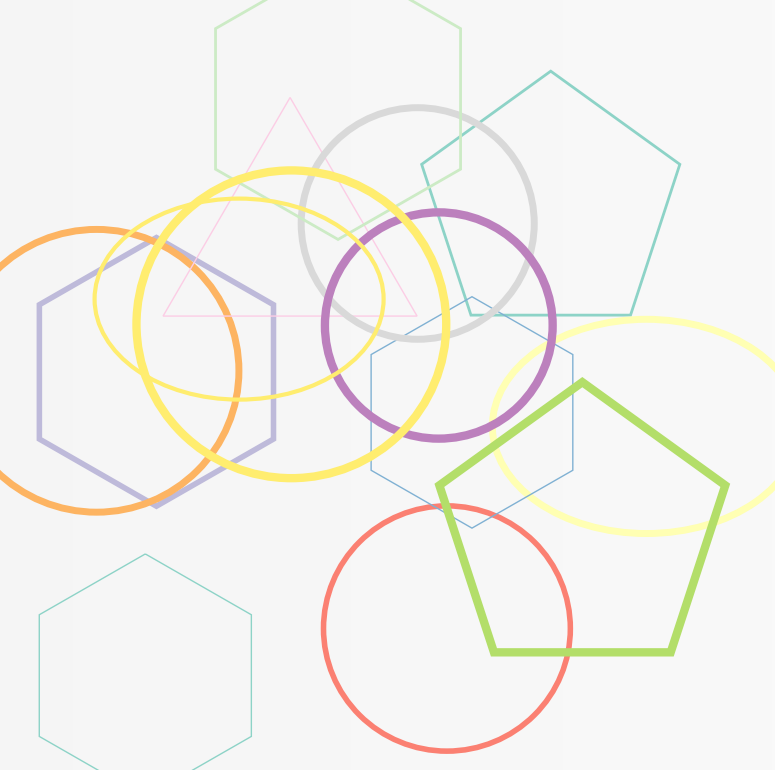[{"shape": "pentagon", "thickness": 1, "radius": 0.88, "center": [0.711, 0.732]}, {"shape": "hexagon", "thickness": 0.5, "radius": 0.79, "center": [0.188, 0.123]}, {"shape": "oval", "thickness": 2.5, "radius": 0.99, "center": [0.834, 0.446]}, {"shape": "hexagon", "thickness": 2, "radius": 0.87, "center": [0.202, 0.517]}, {"shape": "circle", "thickness": 2, "radius": 0.8, "center": [0.577, 0.184]}, {"shape": "hexagon", "thickness": 0.5, "radius": 0.75, "center": [0.609, 0.464]}, {"shape": "circle", "thickness": 2.5, "radius": 0.92, "center": [0.125, 0.518]}, {"shape": "pentagon", "thickness": 3, "radius": 0.97, "center": [0.751, 0.31]}, {"shape": "triangle", "thickness": 0.5, "radius": 0.95, "center": [0.374, 0.684]}, {"shape": "circle", "thickness": 2.5, "radius": 0.75, "center": [0.539, 0.71]}, {"shape": "circle", "thickness": 3, "radius": 0.73, "center": [0.566, 0.577]}, {"shape": "hexagon", "thickness": 1, "radius": 0.91, "center": [0.436, 0.872]}, {"shape": "circle", "thickness": 3, "radius": 1.0, "center": [0.376, 0.579]}, {"shape": "oval", "thickness": 1.5, "radius": 0.93, "center": [0.309, 0.612]}]